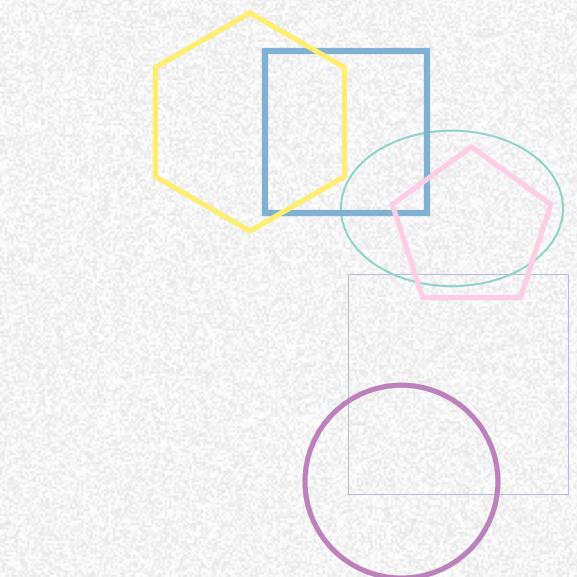[{"shape": "oval", "thickness": 1, "radius": 0.96, "center": [0.783, 0.638]}, {"shape": "square", "thickness": 0.5, "radius": 0.95, "center": [0.793, 0.334]}, {"shape": "square", "thickness": 3, "radius": 0.7, "center": [0.599, 0.771]}, {"shape": "pentagon", "thickness": 2.5, "radius": 0.72, "center": [0.817, 0.601]}, {"shape": "circle", "thickness": 2.5, "radius": 0.84, "center": [0.695, 0.165]}, {"shape": "hexagon", "thickness": 2.5, "radius": 0.94, "center": [0.433, 0.788]}]